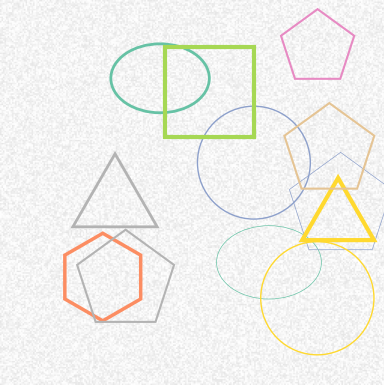[{"shape": "oval", "thickness": 0.5, "radius": 0.68, "center": [0.699, 0.319]}, {"shape": "oval", "thickness": 2, "radius": 0.64, "center": [0.416, 0.797]}, {"shape": "hexagon", "thickness": 2.5, "radius": 0.57, "center": [0.267, 0.28]}, {"shape": "circle", "thickness": 1, "radius": 0.73, "center": [0.659, 0.578]}, {"shape": "pentagon", "thickness": 0.5, "radius": 0.7, "center": [0.885, 0.464]}, {"shape": "pentagon", "thickness": 1.5, "radius": 0.5, "center": [0.825, 0.876]}, {"shape": "square", "thickness": 3, "radius": 0.58, "center": [0.544, 0.76]}, {"shape": "circle", "thickness": 1, "radius": 0.74, "center": [0.824, 0.225]}, {"shape": "triangle", "thickness": 3, "radius": 0.54, "center": [0.878, 0.43]}, {"shape": "pentagon", "thickness": 1.5, "radius": 0.61, "center": [0.855, 0.609]}, {"shape": "pentagon", "thickness": 1.5, "radius": 0.66, "center": [0.326, 0.271]}, {"shape": "triangle", "thickness": 2, "radius": 0.63, "center": [0.299, 0.474]}]